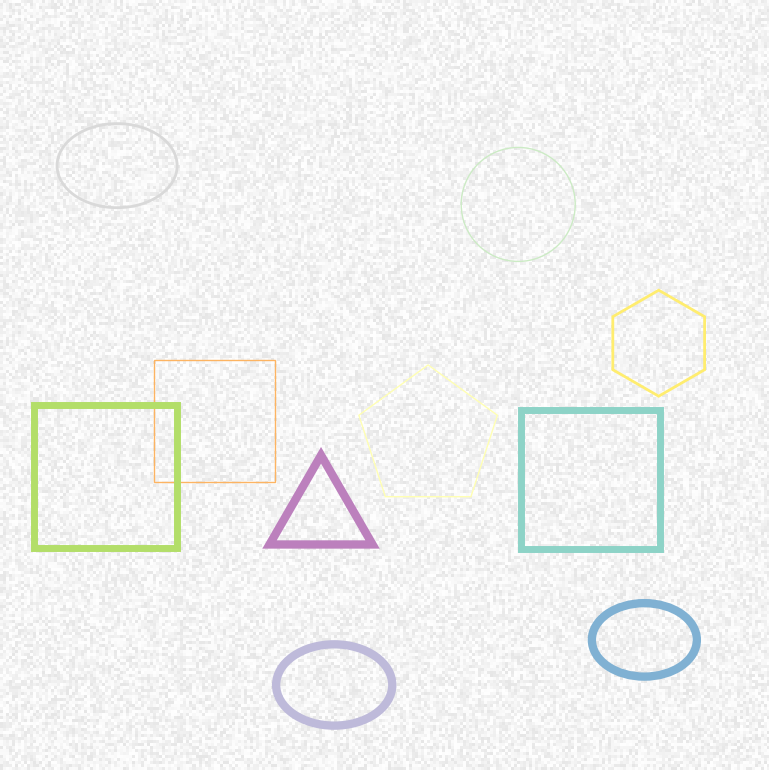[{"shape": "square", "thickness": 2.5, "radius": 0.45, "center": [0.767, 0.378]}, {"shape": "pentagon", "thickness": 0.5, "radius": 0.47, "center": [0.556, 0.431]}, {"shape": "oval", "thickness": 3, "radius": 0.38, "center": [0.434, 0.11]}, {"shape": "oval", "thickness": 3, "radius": 0.34, "center": [0.837, 0.169]}, {"shape": "square", "thickness": 0.5, "radius": 0.39, "center": [0.279, 0.454]}, {"shape": "square", "thickness": 2.5, "radius": 0.46, "center": [0.137, 0.381]}, {"shape": "oval", "thickness": 1, "radius": 0.39, "center": [0.152, 0.785]}, {"shape": "triangle", "thickness": 3, "radius": 0.39, "center": [0.417, 0.332]}, {"shape": "circle", "thickness": 0.5, "radius": 0.37, "center": [0.673, 0.734]}, {"shape": "hexagon", "thickness": 1, "radius": 0.34, "center": [0.855, 0.554]}]